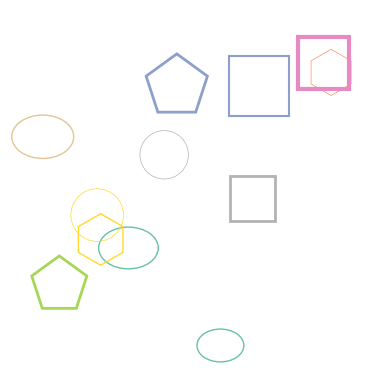[{"shape": "oval", "thickness": 1, "radius": 0.3, "center": [0.572, 0.103]}, {"shape": "oval", "thickness": 1, "radius": 0.39, "center": [0.334, 0.356]}, {"shape": "hexagon", "thickness": 0.5, "radius": 0.3, "center": [0.86, 0.812]}, {"shape": "pentagon", "thickness": 2, "radius": 0.42, "center": [0.459, 0.776]}, {"shape": "square", "thickness": 1.5, "radius": 0.39, "center": [0.672, 0.776]}, {"shape": "square", "thickness": 3, "radius": 0.33, "center": [0.84, 0.836]}, {"shape": "pentagon", "thickness": 2, "radius": 0.38, "center": [0.154, 0.26]}, {"shape": "hexagon", "thickness": 1, "radius": 0.33, "center": [0.261, 0.378]}, {"shape": "circle", "thickness": 0.5, "radius": 0.34, "center": [0.253, 0.441]}, {"shape": "oval", "thickness": 1, "radius": 0.4, "center": [0.111, 0.645]}, {"shape": "circle", "thickness": 0.5, "radius": 0.31, "center": [0.426, 0.598]}, {"shape": "square", "thickness": 2, "radius": 0.29, "center": [0.656, 0.484]}]